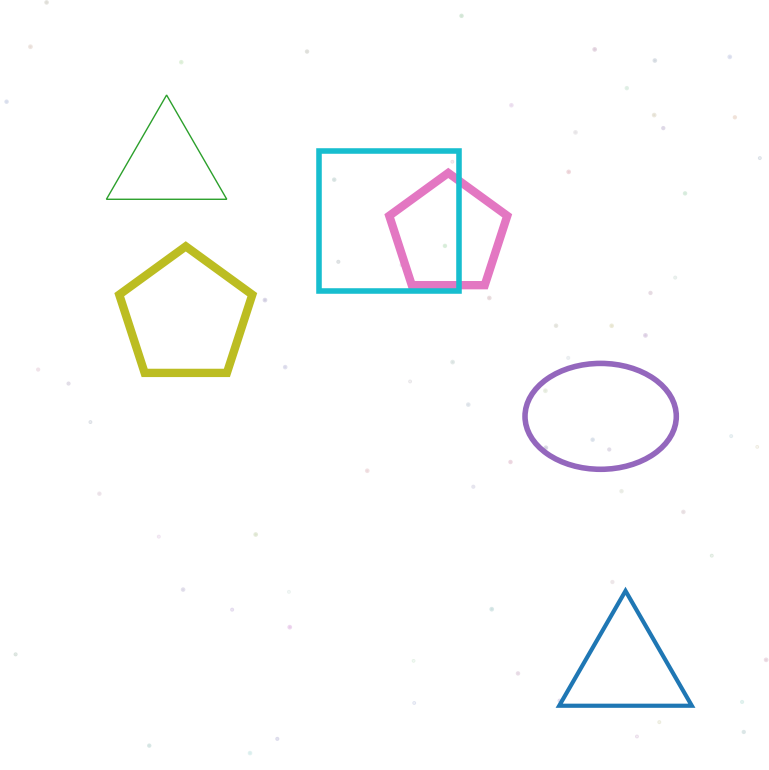[{"shape": "triangle", "thickness": 1.5, "radius": 0.5, "center": [0.812, 0.133]}, {"shape": "triangle", "thickness": 0.5, "radius": 0.45, "center": [0.216, 0.786]}, {"shape": "oval", "thickness": 2, "radius": 0.49, "center": [0.78, 0.459]}, {"shape": "pentagon", "thickness": 3, "radius": 0.4, "center": [0.582, 0.695]}, {"shape": "pentagon", "thickness": 3, "radius": 0.45, "center": [0.241, 0.589]}, {"shape": "square", "thickness": 2, "radius": 0.46, "center": [0.505, 0.713]}]